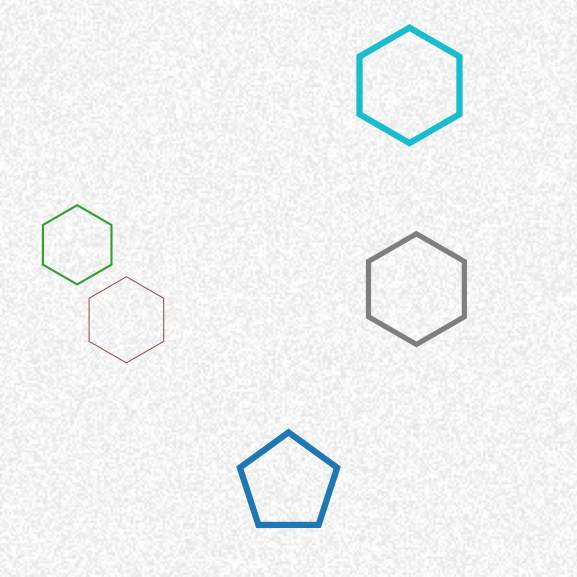[{"shape": "pentagon", "thickness": 3, "radius": 0.44, "center": [0.5, 0.162]}, {"shape": "hexagon", "thickness": 1, "radius": 0.34, "center": [0.134, 0.575]}, {"shape": "hexagon", "thickness": 0.5, "radius": 0.37, "center": [0.219, 0.445]}, {"shape": "hexagon", "thickness": 2.5, "radius": 0.48, "center": [0.721, 0.499]}, {"shape": "hexagon", "thickness": 3, "radius": 0.5, "center": [0.709, 0.851]}]